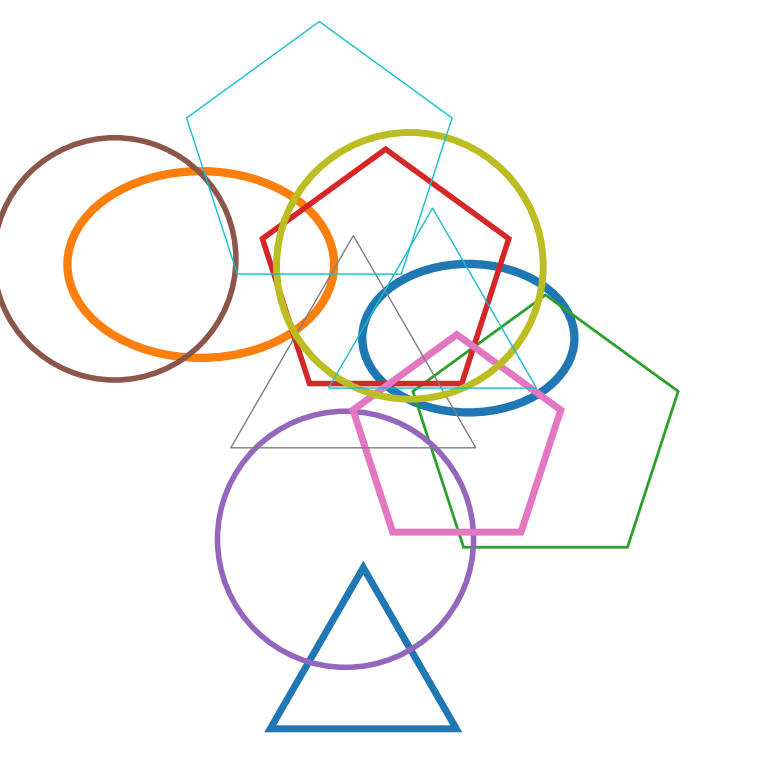[{"shape": "oval", "thickness": 3, "radius": 0.69, "center": [0.608, 0.561]}, {"shape": "triangle", "thickness": 2.5, "radius": 0.7, "center": [0.472, 0.123]}, {"shape": "oval", "thickness": 3, "radius": 0.87, "center": [0.261, 0.656]}, {"shape": "pentagon", "thickness": 1, "radius": 0.91, "center": [0.708, 0.436]}, {"shape": "pentagon", "thickness": 2, "radius": 0.84, "center": [0.501, 0.638]}, {"shape": "circle", "thickness": 2, "radius": 0.83, "center": [0.449, 0.3]}, {"shape": "circle", "thickness": 2, "radius": 0.79, "center": [0.149, 0.664]}, {"shape": "pentagon", "thickness": 2.5, "radius": 0.71, "center": [0.593, 0.424]}, {"shape": "triangle", "thickness": 0.5, "radius": 0.92, "center": [0.459, 0.51]}, {"shape": "circle", "thickness": 2.5, "radius": 0.87, "center": [0.532, 0.655]}, {"shape": "triangle", "thickness": 0.5, "radius": 0.78, "center": [0.562, 0.574]}, {"shape": "pentagon", "thickness": 0.5, "radius": 0.91, "center": [0.415, 0.791]}]